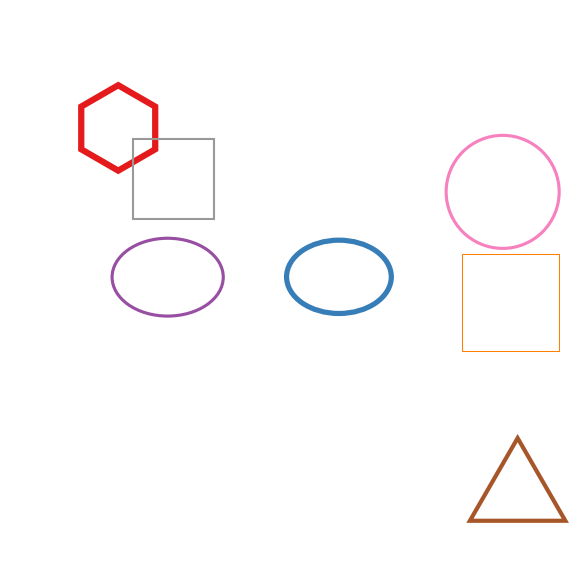[{"shape": "hexagon", "thickness": 3, "radius": 0.37, "center": [0.205, 0.778]}, {"shape": "oval", "thickness": 2.5, "radius": 0.45, "center": [0.587, 0.52]}, {"shape": "oval", "thickness": 1.5, "radius": 0.48, "center": [0.29, 0.519]}, {"shape": "square", "thickness": 0.5, "radius": 0.42, "center": [0.884, 0.475]}, {"shape": "triangle", "thickness": 2, "radius": 0.48, "center": [0.896, 0.145]}, {"shape": "circle", "thickness": 1.5, "radius": 0.49, "center": [0.87, 0.667]}, {"shape": "square", "thickness": 1, "radius": 0.35, "center": [0.301, 0.689]}]